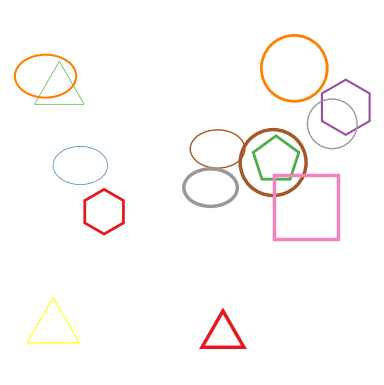[{"shape": "triangle", "thickness": 2.5, "radius": 0.31, "center": [0.579, 0.129]}, {"shape": "hexagon", "thickness": 2, "radius": 0.29, "center": [0.27, 0.45]}, {"shape": "oval", "thickness": 0.5, "radius": 0.35, "center": [0.209, 0.57]}, {"shape": "triangle", "thickness": 0.5, "radius": 0.37, "center": [0.154, 0.766]}, {"shape": "pentagon", "thickness": 2, "radius": 0.31, "center": [0.717, 0.585]}, {"shape": "hexagon", "thickness": 1.5, "radius": 0.36, "center": [0.898, 0.721]}, {"shape": "oval", "thickness": 1.5, "radius": 0.4, "center": [0.118, 0.802]}, {"shape": "circle", "thickness": 2, "radius": 0.43, "center": [0.764, 0.823]}, {"shape": "triangle", "thickness": 1, "radius": 0.39, "center": [0.138, 0.149]}, {"shape": "oval", "thickness": 1, "radius": 0.35, "center": [0.565, 0.613]}, {"shape": "circle", "thickness": 2.5, "radius": 0.43, "center": [0.709, 0.578]}, {"shape": "square", "thickness": 2.5, "radius": 0.41, "center": [0.794, 0.462]}, {"shape": "oval", "thickness": 2.5, "radius": 0.35, "center": [0.547, 0.513]}, {"shape": "circle", "thickness": 1, "radius": 0.32, "center": [0.863, 0.678]}]